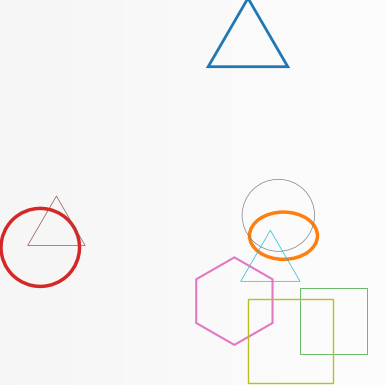[{"shape": "triangle", "thickness": 2, "radius": 0.59, "center": [0.64, 0.886]}, {"shape": "oval", "thickness": 2.5, "radius": 0.44, "center": [0.732, 0.388]}, {"shape": "square", "thickness": 0.5, "radius": 0.43, "center": [0.86, 0.167]}, {"shape": "circle", "thickness": 2.5, "radius": 0.51, "center": [0.104, 0.357]}, {"shape": "triangle", "thickness": 0.5, "radius": 0.43, "center": [0.146, 0.405]}, {"shape": "hexagon", "thickness": 1.5, "radius": 0.57, "center": [0.605, 0.218]}, {"shape": "circle", "thickness": 0.5, "radius": 0.47, "center": [0.718, 0.441]}, {"shape": "square", "thickness": 1, "radius": 0.55, "center": [0.751, 0.115]}, {"shape": "triangle", "thickness": 0.5, "radius": 0.44, "center": [0.698, 0.314]}]